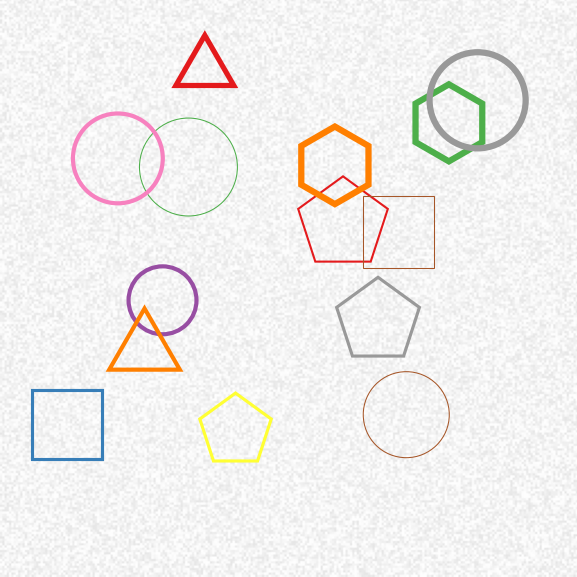[{"shape": "triangle", "thickness": 2.5, "radius": 0.29, "center": [0.355, 0.88]}, {"shape": "pentagon", "thickness": 1, "radius": 0.41, "center": [0.594, 0.612]}, {"shape": "square", "thickness": 1.5, "radius": 0.3, "center": [0.116, 0.264]}, {"shape": "circle", "thickness": 0.5, "radius": 0.42, "center": [0.326, 0.71]}, {"shape": "hexagon", "thickness": 3, "radius": 0.33, "center": [0.777, 0.786]}, {"shape": "circle", "thickness": 2, "radius": 0.29, "center": [0.281, 0.479]}, {"shape": "triangle", "thickness": 2, "radius": 0.35, "center": [0.25, 0.394]}, {"shape": "hexagon", "thickness": 3, "radius": 0.34, "center": [0.58, 0.713]}, {"shape": "pentagon", "thickness": 1.5, "radius": 0.32, "center": [0.408, 0.253]}, {"shape": "circle", "thickness": 0.5, "radius": 0.37, "center": [0.703, 0.281]}, {"shape": "square", "thickness": 0.5, "radius": 0.31, "center": [0.689, 0.597]}, {"shape": "circle", "thickness": 2, "radius": 0.39, "center": [0.204, 0.725]}, {"shape": "pentagon", "thickness": 1.5, "radius": 0.38, "center": [0.655, 0.444]}, {"shape": "circle", "thickness": 3, "radius": 0.42, "center": [0.827, 0.825]}]